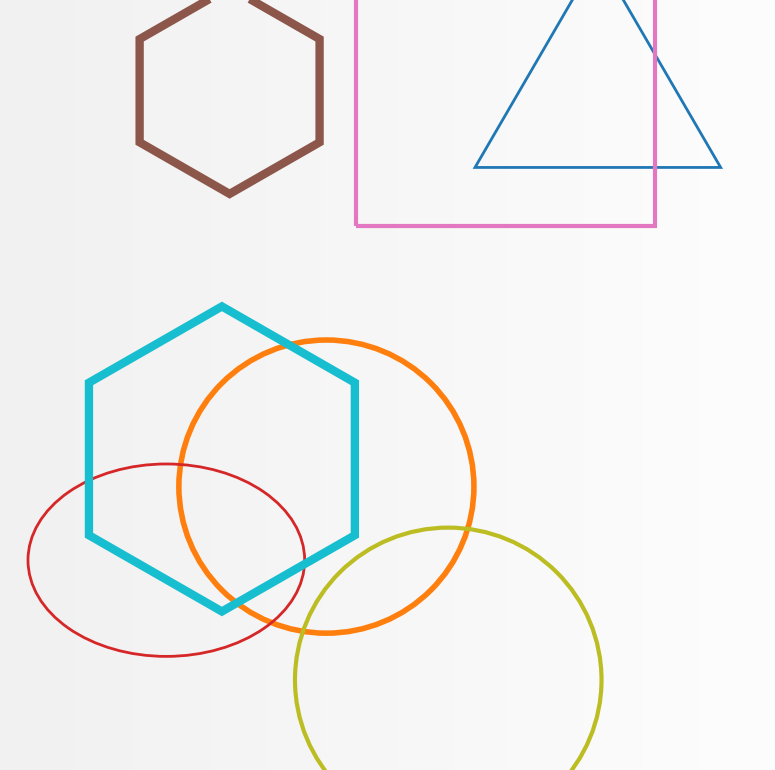[{"shape": "triangle", "thickness": 1, "radius": 0.91, "center": [0.771, 0.874]}, {"shape": "circle", "thickness": 2, "radius": 0.95, "center": [0.421, 0.368]}, {"shape": "oval", "thickness": 1, "radius": 0.89, "center": [0.215, 0.272]}, {"shape": "hexagon", "thickness": 3, "radius": 0.67, "center": [0.296, 0.882]}, {"shape": "square", "thickness": 1.5, "radius": 0.96, "center": [0.652, 0.899]}, {"shape": "circle", "thickness": 1.5, "radius": 0.99, "center": [0.578, 0.117]}, {"shape": "hexagon", "thickness": 3, "radius": 0.99, "center": [0.286, 0.404]}]